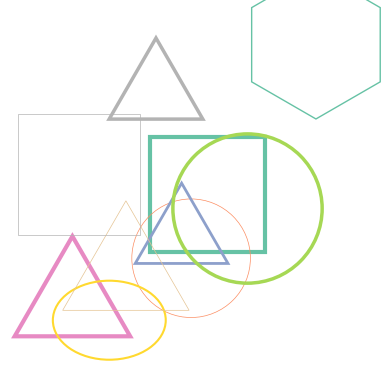[{"shape": "square", "thickness": 3, "radius": 0.75, "center": [0.539, 0.495]}, {"shape": "hexagon", "thickness": 1, "radius": 0.96, "center": [0.821, 0.884]}, {"shape": "circle", "thickness": 0.5, "radius": 0.77, "center": [0.496, 0.329]}, {"shape": "triangle", "thickness": 2, "radius": 0.7, "center": [0.472, 0.385]}, {"shape": "triangle", "thickness": 3, "radius": 0.87, "center": [0.188, 0.213]}, {"shape": "circle", "thickness": 2.5, "radius": 0.97, "center": [0.643, 0.458]}, {"shape": "oval", "thickness": 1.5, "radius": 0.73, "center": [0.284, 0.168]}, {"shape": "triangle", "thickness": 0.5, "radius": 0.95, "center": [0.327, 0.289]}, {"shape": "triangle", "thickness": 2.5, "radius": 0.7, "center": [0.405, 0.761]}, {"shape": "square", "thickness": 0.5, "radius": 0.79, "center": [0.206, 0.547]}]